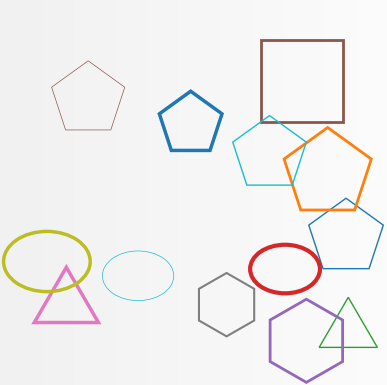[{"shape": "pentagon", "thickness": 1, "radius": 0.51, "center": [0.893, 0.384]}, {"shape": "pentagon", "thickness": 2.5, "radius": 0.42, "center": [0.492, 0.678]}, {"shape": "pentagon", "thickness": 2, "radius": 0.59, "center": [0.846, 0.55]}, {"shape": "triangle", "thickness": 1, "radius": 0.43, "center": [0.899, 0.141]}, {"shape": "oval", "thickness": 3, "radius": 0.45, "center": [0.736, 0.301]}, {"shape": "hexagon", "thickness": 2, "radius": 0.54, "center": [0.791, 0.115]}, {"shape": "pentagon", "thickness": 0.5, "radius": 0.5, "center": [0.228, 0.743]}, {"shape": "square", "thickness": 2, "radius": 0.53, "center": [0.78, 0.79]}, {"shape": "triangle", "thickness": 2.5, "radius": 0.48, "center": [0.171, 0.21]}, {"shape": "hexagon", "thickness": 1.5, "radius": 0.41, "center": [0.585, 0.209]}, {"shape": "oval", "thickness": 2.5, "radius": 0.56, "center": [0.121, 0.321]}, {"shape": "oval", "thickness": 0.5, "radius": 0.46, "center": [0.356, 0.284]}, {"shape": "pentagon", "thickness": 1, "radius": 0.5, "center": [0.696, 0.6]}]